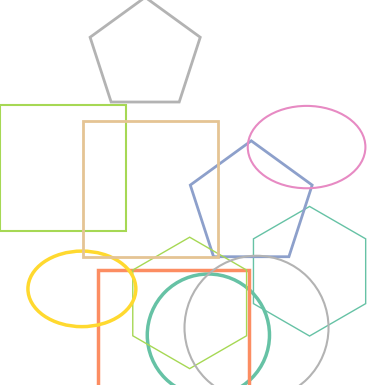[{"shape": "hexagon", "thickness": 1, "radius": 0.84, "center": [0.804, 0.296]}, {"shape": "circle", "thickness": 2.5, "radius": 0.79, "center": [0.541, 0.13]}, {"shape": "square", "thickness": 2.5, "radius": 0.98, "center": [0.451, 0.102]}, {"shape": "pentagon", "thickness": 2, "radius": 0.83, "center": [0.653, 0.468]}, {"shape": "oval", "thickness": 1.5, "radius": 0.76, "center": [0.796, 0.618]}, {"shape": "square", "thickness": 1.5, "radius": 0.82, "center": [0.163, 0.564]}, {"shape": "hexagon", "thickness": 1, "radius": 0.85, "center": [0.493, 0.213]}, {"shape": "oval", "thickness": 2.5, "radius": 0.7, "center": [0.213, 0.25]}, {"shape": "square", "thickness": 2, "radius": 0.88, "center": [0.391, 0.509]}, {"shape": "pentagon", "thickness": 2, "radius": 0.75, "center": [0.377, 0.857]}, {"shape": "circle", "thickness": 1.5, "radius": 0.94, "center": [0.666, 0.149]}]